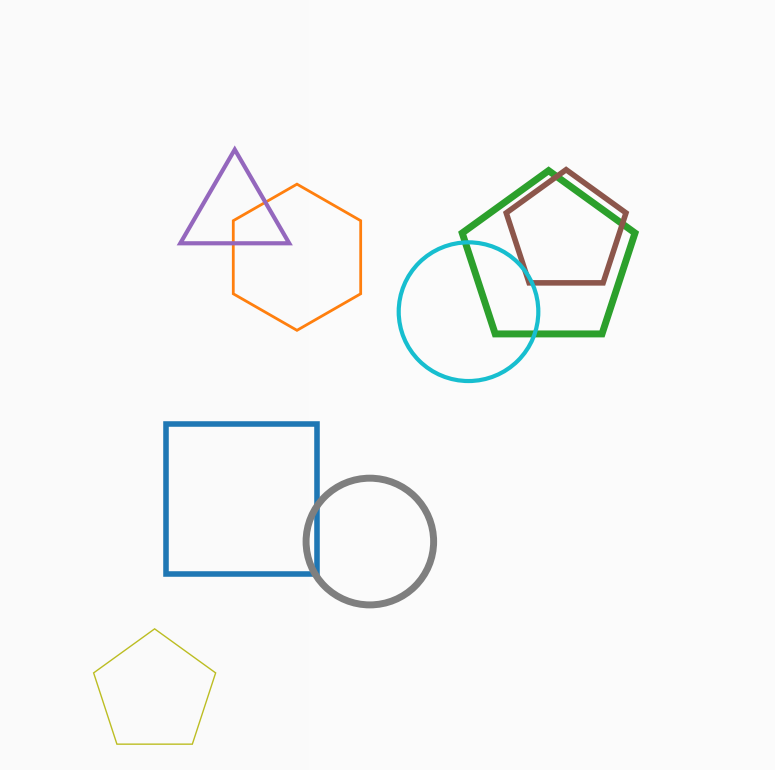[{"shape": "square", "thickness": 2, "radius": 0.49, "center": [0.312, 0.351]}, {"shape": "hexagon", "thickness": 1, "radius": 0.47, "center": [0.383, 0.666]}, {"shape": "pentagon", "thickness": 2.5, "radius": 0.59, "center": [0.708, 0.661]}, {"shape": "triangle", "thickness": 1.5, "radius": 0.41, "center": [0.303, 0.725]}, {"shape": "pentagon", "thickness": 2, "radius": 0.41, "center": [0.73, 0.698]}, {"shape": "circle", "thickness": 2.5, "radius": 0.41, "center": [0.477, 0.297]}, {"shape": "pentagon", "thickness": 0.5, "radius": 0.41, "center": [0.2, 0.101]}, {"shape": "circle", "thickness": 1.5, "radius": 0.45, "center": [0.605, 0.595]}]